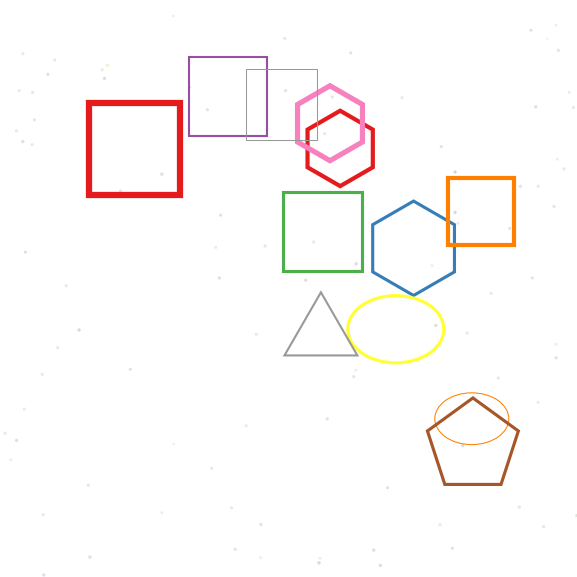[{"shape": "square", "thickness": 3, "radius": 0.4, "center": [0.233, 0.741]}, {"shape": "hexagon", "thickness": 2, "radius": 0.33, "center": [0.589, 0.742]}, {"shape": "hexagon", "thickness": 1.5, "radius": 0.41, "center": [0.716, 0.569]}, {"shape": "square", "thickness": 1.5, "radius": 0.34, "center": [0.558, 0.598]}, {"shape": "square", "thickness": 1, "radius": 0.34, "center": [0.395, 0.831]}, {"shape": "square", "thickness": 2, "radius": 0.29, "center": [0.833, 0.633]}, {"shape": "oval", "thickness": 0.5, "radius": 0.32, "center": [0.817, 0.274]}, {"shape": "oval", "thickness": 1.5, "radius": 0.42, "center": [0.685, 0.429]}, {"shape": "pentagon", "thickness": 1.5, "radius": 0.41, "center": [0.819, 0.227]}, {"shape": "hexagon", "thickness": 2.5, "radius": 0.32, "center": [0.571, 0.786]}, {"shape": "square", "thickness": 0.5, "radius": 0.31, "center": [0.488, 0.818]}, {"shape": "triangle", "thickness": 1, "radius": 0.36, "center": [0.556, 0.42]}]